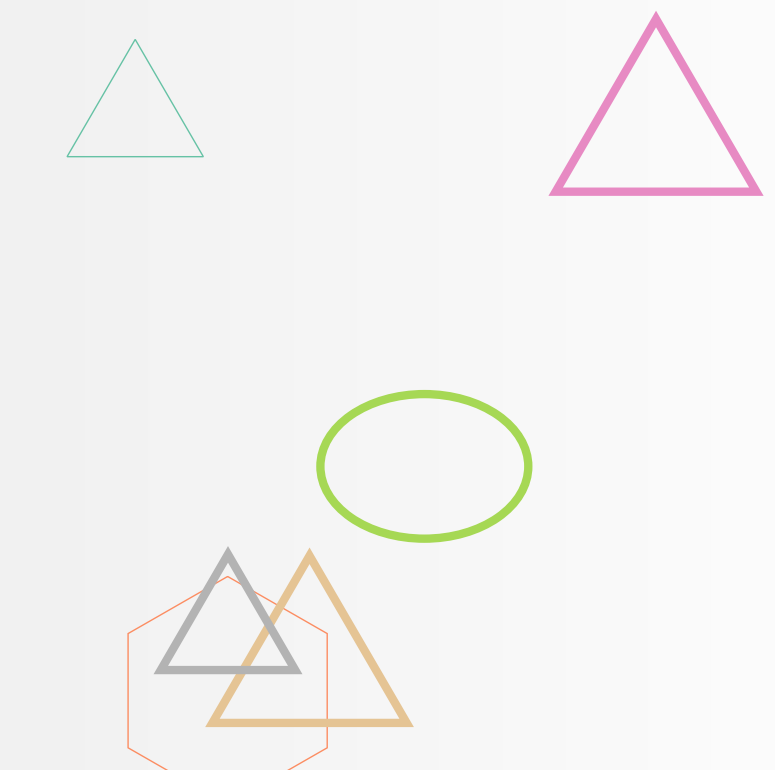[{"shape": "triangle", "thickness": 0.5, "radius": 0.51, "center": [0.174, 0.847]}, {"shape": "hexagon", "thickness": 0.5, "radius": 0.74, "center": [0.294, 0.103]}, {"shape": "triangle", "thickness": 3, "radius": 0.75, "center": [0.846, 0.826]}, {"shape": "oval", "thickness": 3, "radius": 0.67, "center": [0.548, 0.394]}, {"shape": "triangle", "thickness": 3, "radius": 0.72, "center": [0.399, 0.133]}, {"shape": "triangle", "thickness": 3, "radius": 0.5, "center": [0.294, 0.18]}]